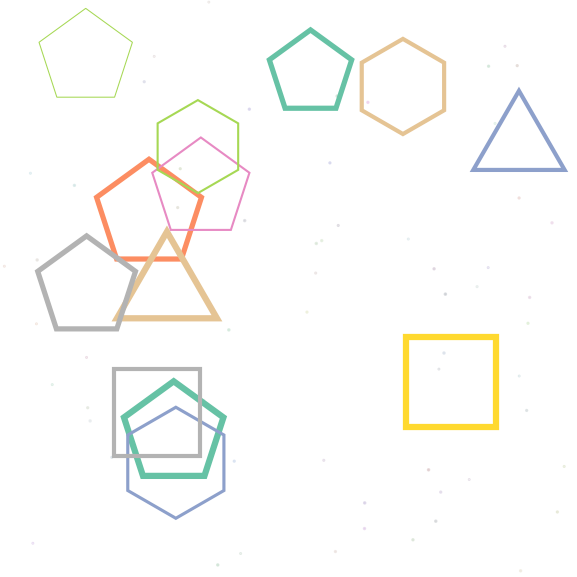[{"shape": "pentagon", "thickness": 2.5, "radius": 0.37, "center": [0.538, 0.872]}, {"shape": "pentagon", "thickness": 3, "radius": 0.45, "center": [0.301, 0.248]}, {"shape": "pentagon", "thickness": 2.5, "radius": 0.48, "center": [0.258, 0.628]}, {"shape": "hexagon", "thickness": 1.5, "radius": 0.48, "center": [0.304, 0.198]}, {"shape": "triangle", "thickness": 2, "radius": 0.46, "center": [0.899, 0.751]}, {"shape": "pentagon", "thickness": 1, "radius": 0.44, "center": [0.348, 0.673]}, {"shape": "pentagon", "thickness": 0.5, "radius": 0.43, "center": [0.148, 0.9]}, {"shape": "hexagon", "thickness": 1, "radius": 0.4, "center": [0.343, 0.745]}, {"shape": "square", "thickness": 3, "radius": 0.39, "center": [0.781, 0.338]}, {"shape": "triangle", "thickness": 3, "radius": 0.5, "center": [0.289, 0.498]}, {"shape": "hexagon", "thickness": 2, "radius": 0.41, "center": [0.698, 0.849]}, {"shape": "pentagon", "thickness": 2.5, "radius": 0.45, "center": [0.15, 0.502]}, {"shape": "square", "thickness": 2, "radius": 0.37, "center": [0.272, 0.285]}]